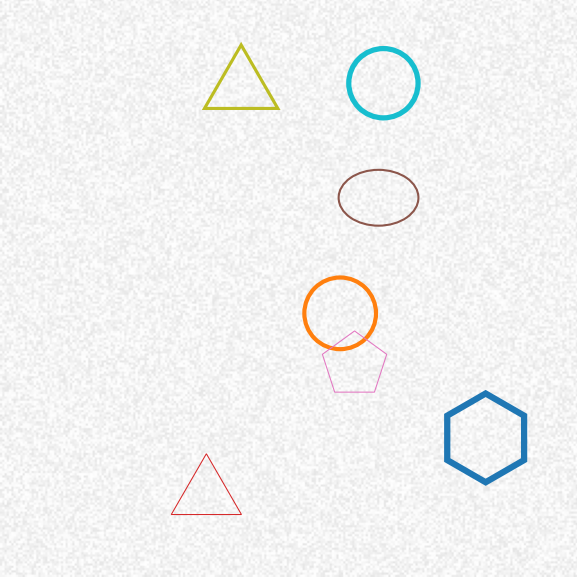[{"shape": "hexagon", "thickness": 3, "radius": 0.38, "center": [0.841, 0.241]}, {"shape": "circle", "thickness": 2, "radius": 0.31, "center": [0.589, 0.457]}, {"shape": "triangle", "thickness": 0.5, "radius": 0.35, "center": [0.357, 0.143]}, {"shape": "oval", "thickness": 1, "radius": 0.35, "center": [0.655, 0.657]}, {"shape": "pentagon", "thickness": 0.5, "radius": 0.29, "center": [0.614, 0.367]}, {"shape": "triangle", "thickness": 1.5, "radius": 0.37, "center": [0.418, 0.848]}, {"shape": "circle", "thickness": 2.5, "radius": 0.3, "center": [0.664, 0.855]}]